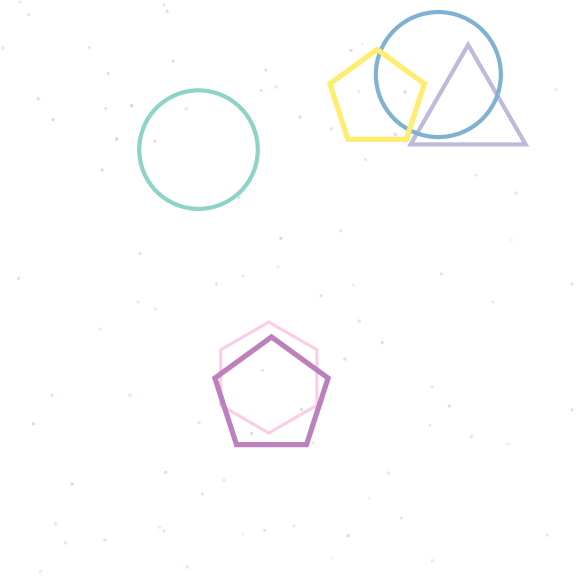[{"shape": "circle", "thickness": 2, "radius": 0.51, "center": [0.344, 0.74]}, {"shape": "triangle", "thickness": 2, "radius": 0.57, "center": [0.811, 0.807]}, {"shape": "circle", "thickness": 2, "radius": 0.54, "center": [0.759, 0.87]}, {"shape": "hexagon", "thickness": 1.5, "radius": 0.48, "center": [0.465, 0.345]}, {"shape": "pentagon", "thickness": 2.5, "radius": 0.52, "center": [0.47, 0.313]}, {"shape": "pentagon", "thickness": 2.5, "radius": 0.43, "center": [0.653, 0.827]}]